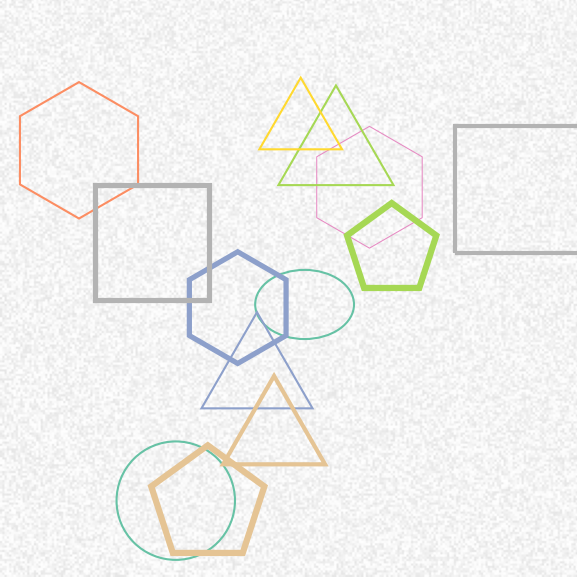[{"shape": "circle", "thickness": 1, "radius": 0.51, "center": [0.304, 0.132]}, {"shape": "oval", "thickness": 1, "radius": 0.43, "center": [0.527, 0.472]}, {"shape": "hexagon", "thickness": 1, "radius": 0.59, "center": [0.137, 0.739]}, {"shape": "hexagon", "thickness": 2.5, "radius": 0.48, "center": [0.412, 0.466]}, {"shape": "triangle", "thickness": 1, "radius": 0.56, "center": [0.445, 0.348]}, {"shape": "hexagon", "thickness": 0.5, "radius": 0.53, "center": [0.64, 0.675]}, {"shape": "pentagon", "thickness": 3, "radius": 0.41, "center": [0.678, 0.566]}, {"shape": "triangle", "thickness": 1, "radius": 0.58, "center": [0.582, 0.736]}, {"shape": "triangle", "thickness": 1, "radius": 0.41, "center": [0.521, 0.782]}, {"shape": "pentagon", "thickness": 3, "radius": 0.51, "center": [0.36, 0.125]}, {"shape": "triangle", "thickness": 2, "radius": 0.51, "center": [0.475, 0.246]}, {"shape": "square", "thickness": 2, "radius": 0.55, "center": [0.898, 0.67]}, {"shape": "square", "thickness": 2.5, "radius": 0.5, "center": [0.263, 0.579]}]